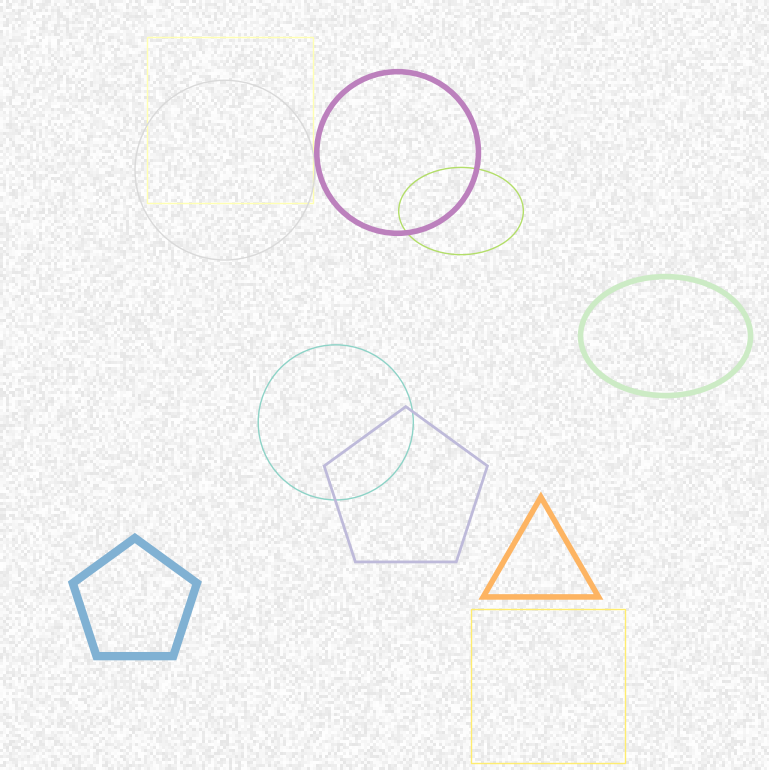[{"shape": "circle", "thickness": 0.5, "radius": 0.5, "center": [0.436, 0.451]}, {"shape": "square", "thickness": 0.5, "radius": 0.54, "center": [0.298, 0.844]}, {"shape": "pentagon", "thickness": 1, "radius": 0.56, "center": [0.527, 0.36]}, {"shape": "pentagon", "thickness": 3, "radius": 0.42, "center": [0.175, 0.216]}, {"shape": "triangle", "thickness": 2, "radius": 0.43, "center": [0.702, 0.268]}, {"shape": "oval", "thickness": 0.5, "radius": 0.4, "center": [0.599, 0.726]}, {"shape": "circle", "thickness": 0.5, "radius": 0.58, "center": [0.292, 0.779]}, {"shape": "circle", "thickness": 2, "radius": 0.52, "center": [0.516, 0.802]}, {"shape": "oval", "thickness": 2, "radius": 0.55, "center": [0.864, 0.564]}, {"shape": "square", "thickness": 0.5, "radius": 0.5, "center": [0.712, 0.109]}]